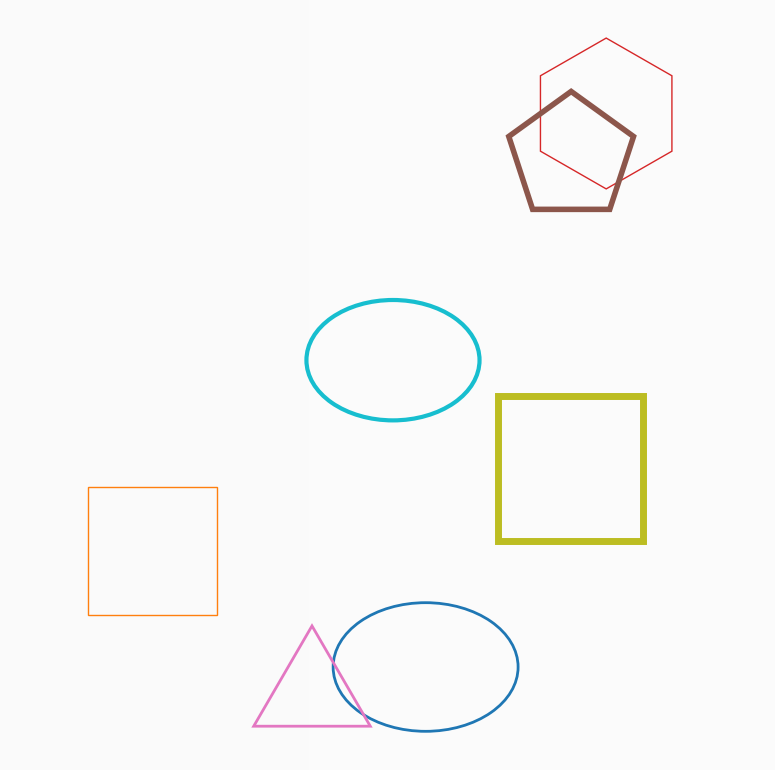[{"shape": "oval", "thickness": 1, "radius": 0.6, "center": [0.549, 0.134]}, {"shape": "square", "thickness": 0.5, "radius": 0.42, "center": [0.197, 0.285]}, {"shape": "hexagon", "thickness": 0.5, "radius": 0.49, "center": [0.782, 0.853]}, {"shape": "pentagon", "thickness": 2, "radius": 0.42, "center": [0.737, 0.797]}, {"shape": "triangle", "thickness": 1, "radius": 0.43, "center": [0.403, 0.1]}, {"shape": "square", "thickness": 2.5, "radius": 0.47, "center": [0.736, 0.391]}, {"shape": "oval", "thickness": 1.5, "radius": 0.56, "center": [0.507, 0.532]}]